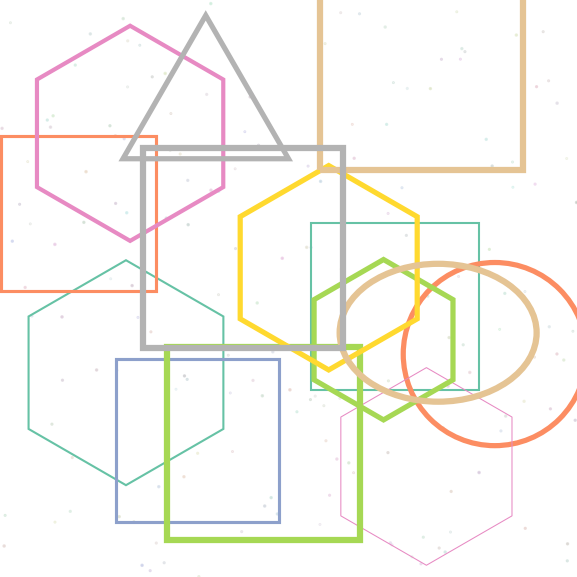[{"shape": "hexagon", "thickness": 1, "radius": 0.97, "center": [0.218, 0.354]}, {"shape": "square", "thickness": 1, "radius": 0.72, "center": [0.684, 0.468]}, {"shape": "square", "thickness": 1.5, "radius": 0.67, "center": [0.136, 0.629]}, {"shape": "circle", "thickness": 2.5, "radius": 0.79, "center": [0.857, 0.386]}, {"shape": "square", "thickness": 1.5, "radius": 0.7, "center": [0.342, 0.236]}, {"shape": "hexagon", "thickness": 0.5, "radius": 0.86, "center": [0.738, 0.191]}, {"shape": "hexagon", "thickness": 2, "radius": 0.93, "center": [0.225, 0.768]}, {"shape": "square", "thickness": 3, "radius": 0.84, "center": [0.456, 0.231]}, {"shape": "hexagon", "thickness": 2.5, "radius": 0.69, "center": [0.664, 0.411]}, {"shape": "hexagon", "thickness": 2.5, "radius": 0.88, "center": [0.569, 0.535]}, {"shape": "oval", "thickness": 3, "radius": 0.85, "center": [0.759, 0.423]}, {"shape": "square", "thickness": 3, "radius": 0.88, "center": [0.73, 0.881]}, {"shape": "square", "thickness": 3, "radius": 0.86, "center": [0.421, 0.57]}, {"shape": "triangle", "thickness": 2.5, "radius": 0.83, "center": [0.356, 0.807]}]